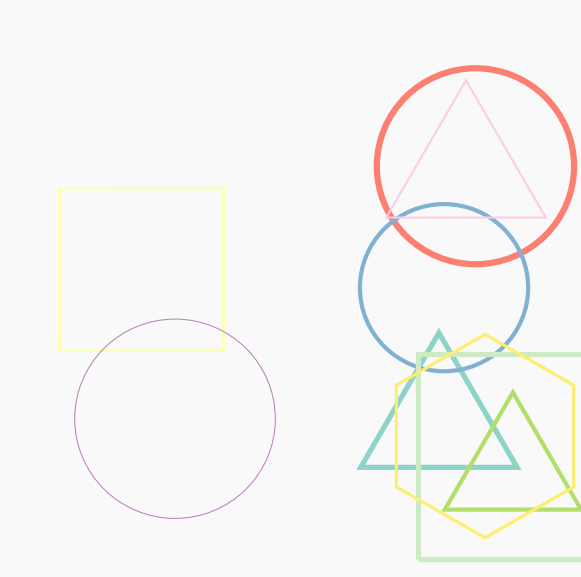[{"shape": "triangle", "thickness": 2.5, "radius": 0.78, "center": [0.755, 0.268]}, {"shape": "square", "thickness": 1.5, "radius": 0.7, "center": [0.243, 0.533]}, {"shape": "circle", "thickness": 3, "radius": 0.85, "center": [0.818, 0.711]}, {"shape": "circle", "thickness": 2, "radius": 0.72, "center": [0.764, 0.501]}, {"shape": "triangle", "thickness": 2, "radius": 0.68, "center": [0.882, 0.184]}, {"shape": "triangle", "thickness": 1, "radius": 0.79, "center": [0.802, 0.702]}, {"shape": "circle", "thickness": 0.5, "radius": 0.86, "center": [0.301, 0.274]}, {"shape": "square", "thickness": 2.5, "radius": 0.89, "center": [0.897, 0.208]}, {"shape": "hexagon", "thickness": 1.5, "radius": 0.88, "center": [0.834, 0.244]}]